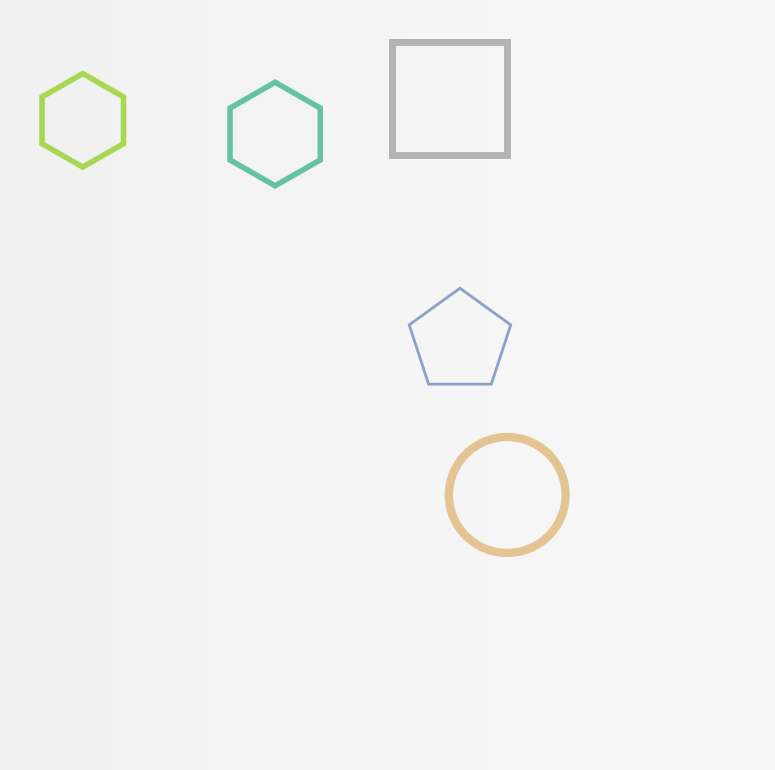[{"shape": "hexagon", "thickness": 2, "radius": 0.34, "center": [0.355, 0.826]}, {"shape": "pentagon", "thickness": 1, "radius": 0.34, "center": [0.594, 0.557]}, {"shape": "hexagon", "thickness": 2, "radius": 0.3, "center": [0.107, 0.844]}, {"shape": "circle", "thickness": 3, "radius": 0.38, "center": [0.654, 0.357]}, {"shape": "square", "thickness": 2.5, "radius": 0.37, "center": [0.58, 0.872]}]